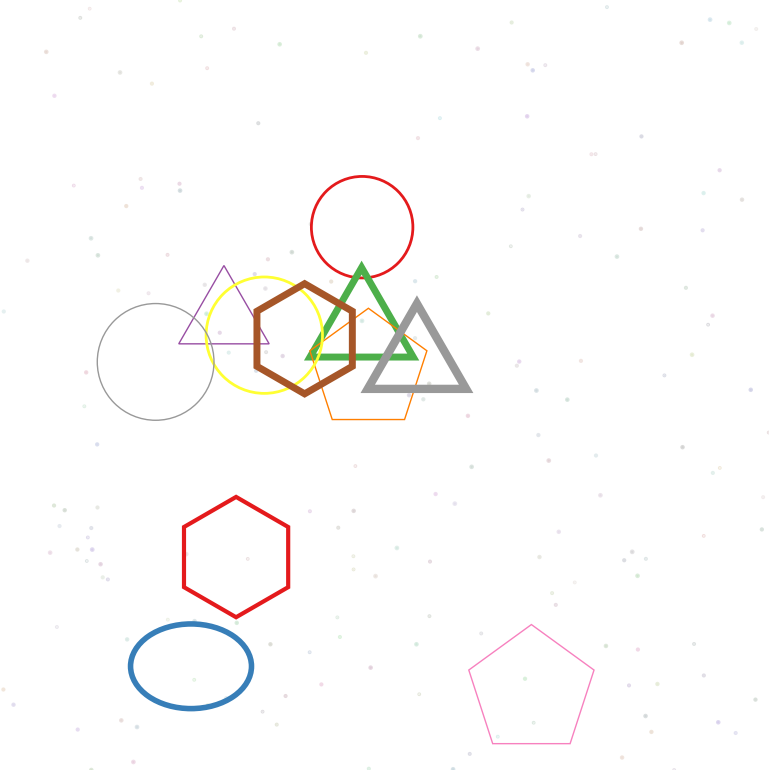[{"shape": "hexagon", "thickness": 1.5, "radius": 0.39, "center": [0.307, 0.277]}, {"shape": "circle", "thickness": 1, "radius": 0.33, "center": [0.47, 0.705]}, {"shape": "oval", "thickness": 2, "radius": 0.39, "center": [0.248, 0.135]}, {"shape": "triangle", "thickness": 2.5, "radius": 0.39, "center": [0.47, 0.575]}, {"shape": "triangle", "thickness": 0.5, "radius": 0.34, "center": [0.291, 0.587]}, {"shape": "pentagon", "thickness": 0.5, "radius": 0.4, "center": [0.478, 0.52]}, {"shape": "circle", "thickness": 1, "radius": 0.38, "center": [0.343, 0.565]}, {"shape": "hexagon", "thickness": 2.5, "radius": 0.36, "center": [0.396, 0.56]}, {"shape": "pentagon", "thickness": 0.5, "radius": 0.43, "center": [0.69, 0.103]}, {"shape": "circle", "thickness": 0.5, "radius": 0.38, "center": [0.202, 0.53]}, {"shape": "triangle", "thickness": 3, "radius": 0.37, "center": [0.541, 0.532]}]